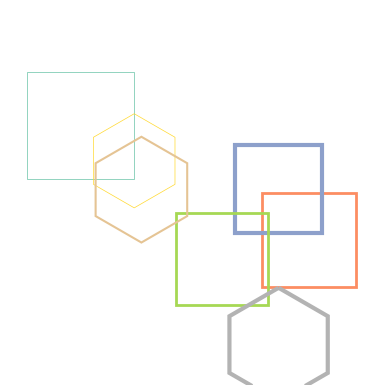[{"shape": "square", "thickness": 0.5, "radius": 0.7, "center": [0.208, 0.673]}, {"shape": "square", "thickness": 2, "radius": 0.61, "center": [0.803, 0.377]}, {"shape": "square", "thickness": 3, "radius": 0.57, "center": [0.723, 0.51]}, {"shape": "square", "thickness": 2, "radius": 0.6, "center": [0.576, 0.327]}, {"shape": "hexagon", "thickness": 0.5, "radius": 0.61, "center": [0.349, 0.582]}, {"shape": "hexagon", "thickness": 1.5, "radius": 0.69, "center": [0.367, 0.507]}, {"shape": "hexagon", "thickness": 3, "radius": 0.74, "center": [0.724, 0.105]}]